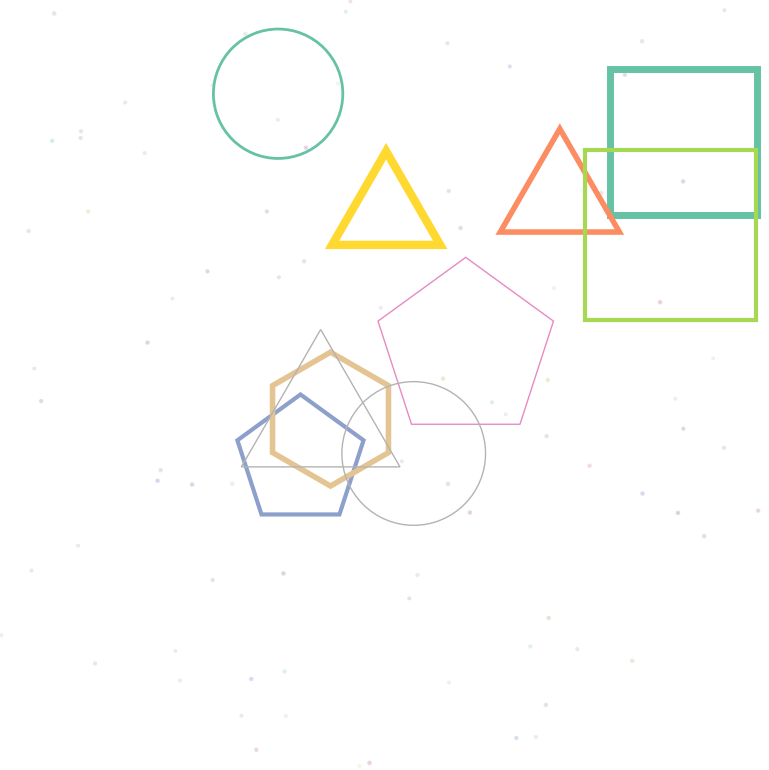[{"shape": "square", "thickness": 2.5, "radius": 0.48, "center": [0.887, 0.815]}, {"shape": "circle", "thickness": 1, "radius": 0.42, "center": [0.361, 0.878]}, {"shape": "triangle", "thickness": 2, "radius": 0.45, "center": [0.727, 0.743]}, {"shape": "pentagon", "thickness": 1.5, "radius": 0.43, "center": [0.39, 0.402]}, {"shape": "pentagon", "thickness": 0.5, "radius": 0.6, "center": [0.605, 0.546]}, {"shape": "square", "thickness": 1.5, "radius": 0.55, "center": [0.87, 0.695]}, {"shape": "triangle", "thickness": 3, "radius": 0.41, "center": [0.501, 0.723]}, {"shape": "hexagon", "thickness": 2, "radius": 0.43, "center": [0.429, 0.456]}, {"shape": "circle", "thickness": 0.5, "radius": 0.47, "center": [0.537, 0.411]}, {"shape": "triangle", "thickness": 0.5, "radius": 0.59, "center": [0.416, 0.453]}]